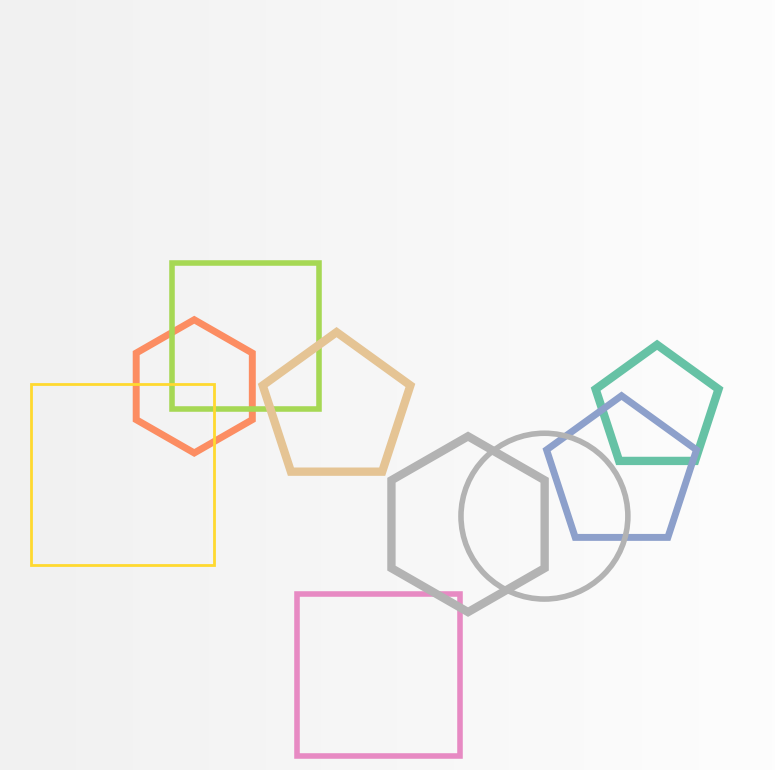[{"shape": "pentagon", "thickness": 3, "radius": 0.42, "center": [0.848, 0.469]}, {"shape": "hexagon", "thickness": 2.5, "radius": 0.43, "center": [0.251, 0.498]}, {"shape": "pentagon", "thickness": 2.5, "radius": 0.51, "center": [0.802, 0.384]}, {"shape": "square", "thickness": 2, "radius": 0.53, "center": [0.488, 0.123]}, {"shape": "square", "thickness": 2, "radius": 0.48, "center": [0.316, 0.563]}, {"shape": "square", "thickness": 1, "radius": 0.59, "center": [0.158, 0.384]}, {"shape": "pentagon", "thickness": 3, "radius": 0.5, "center": [0.434, 0.468]}, {"shape": "hexagon", "thickness": 3, "radius": 0.57, "center": [0.604, 0.319]}, {"shape": "circle", "thickness": 2, "radius": 0.54, "center": [0.702, 0.33]}]